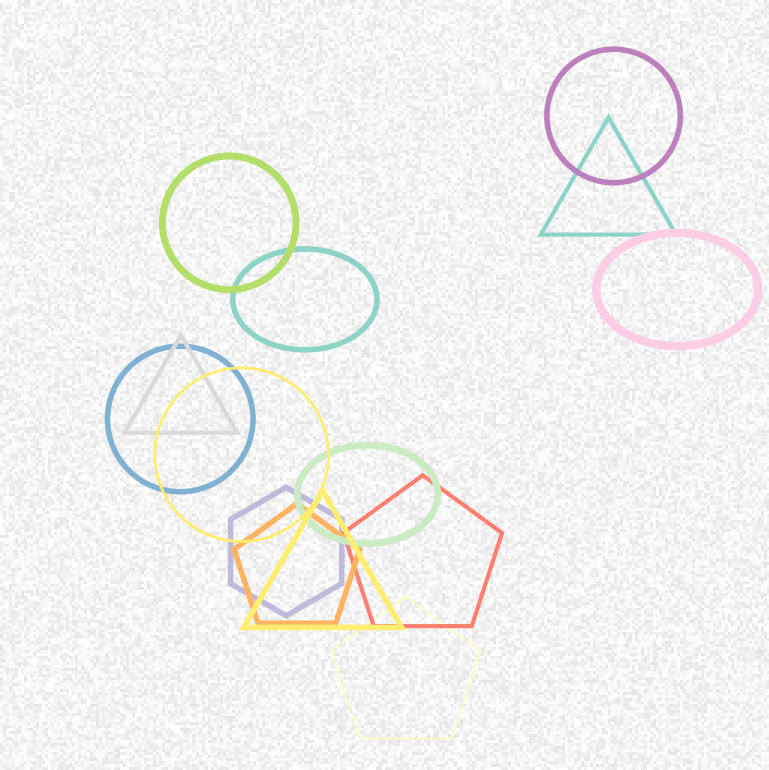[{"shape": "triangle", "thickness": 1.5, "radius": 0.51, "center": [0.79, 0.746]}, {"shape": "oval", "thickness": 2, "radius": 0.47, "center": [0.396, 0.611]}, {"shape": "pentagon", "thickness": 0.5, "radius": 0.51, "center": [0.527, 0.123]}, {"shape": "hexagon", "thickness": 2, "radius": 0.42, "center": [0.372, 0.284]}, {"shape": "pentagon", "thickness": 1.5, "radius": 0.54, "center": [0.549, 0.274]}, {"shape": "circle", "thickness": 2, "radius": 0.47, "center": [0.234, 0.456]}, {"shape": "pentagon", "thickness": 2, "radius": 0.43, "center": [0.386, 0.26]}, {"shape": "circle", "thickness": 2.5, "radius": 0.43, "center": [0.298, 0.711]}, {"shape": "oval", "thickness": 3, "radius": 0.53, "center": [0.88, 0.624]}, {"shape": "triangle", "thickness": 1.5, "radius": 0.42, "center": [0.235, 0.48]}, {"shape": "circle", "thickness": 2, "radius": 0.43, "center": [0.797, 0.849]}, {"shape": "oval", "thickness": 2.5, "radius": 0.46, "center": [0.477, 0.358]}, {"shape": "triangle", "thickness": 2, "radius": 0.59, "center": [0.419, 0.244]}, {"shape": "circle", "thickness": 1, "radius": 0.56, "center": [0.314, 0.41]}]